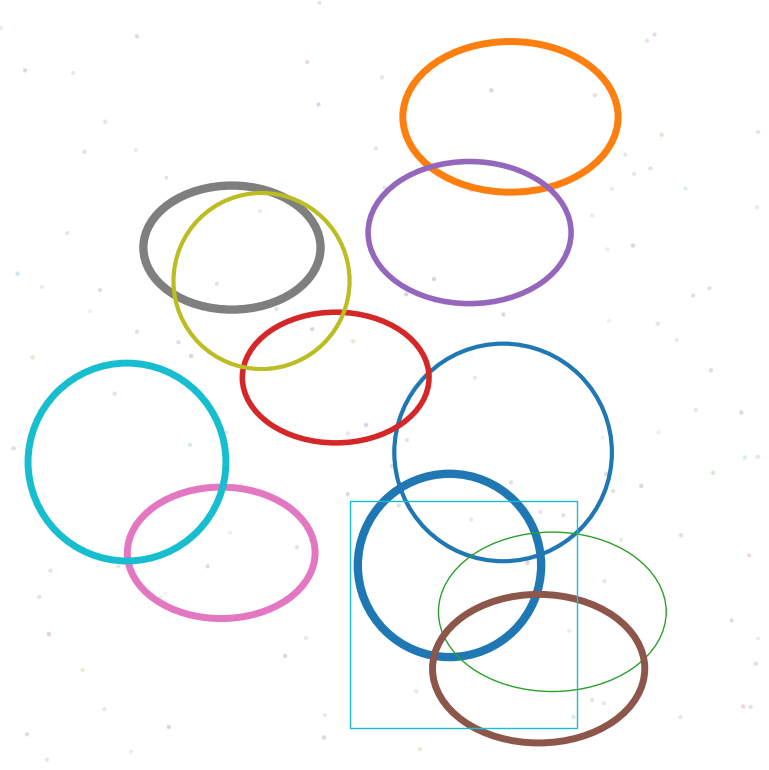[{"shape": "circle", "thickness": 3, "radius": 0.6, "center": [0.584, 0.266]}, {"shape": "circle", "thickness": 1.5, "radius": 0.71, "center": [0.653, 0.412]}, {"shape": "oval", "thickness": 2.5, "radius": 0.7, "center": [0.663, 0.848]}, {"shape": "oval", "thickness": 0.5, "radius": 0.74, "center": [0.717, 0.205]}, {"shape": "oval", "thickness": 2, "radius": 0.61, "center": [0.436, 0.51]}, {"shape": "oval", "thickness": 2, "radius": 0.66, "center": [0.61, 0.698]}, {"shape": "oval", "thickness": 2.5, "radius": 0.69, "center": [0.7, 0.132]}, {"shape": "oval", "thickness": 2.5, "radius": 0.61, "center": [0.287, 0.282]}, {"shape": "oval", "thickness": 3, "radius": 0.58, "center": [0.301, 0.678]}, {"shape": "circle", "thickness": 1.5, "radius": 0.57, "center": [0.34, 0.635]}, {"shape": "square", "thickness": 0.5, "radius": 0.74, "center": [0.602, 0.202]}, {"shape": "circle", "thickness": 2.5, "radius": 0.64, "center": [0.165, 0.4]}]